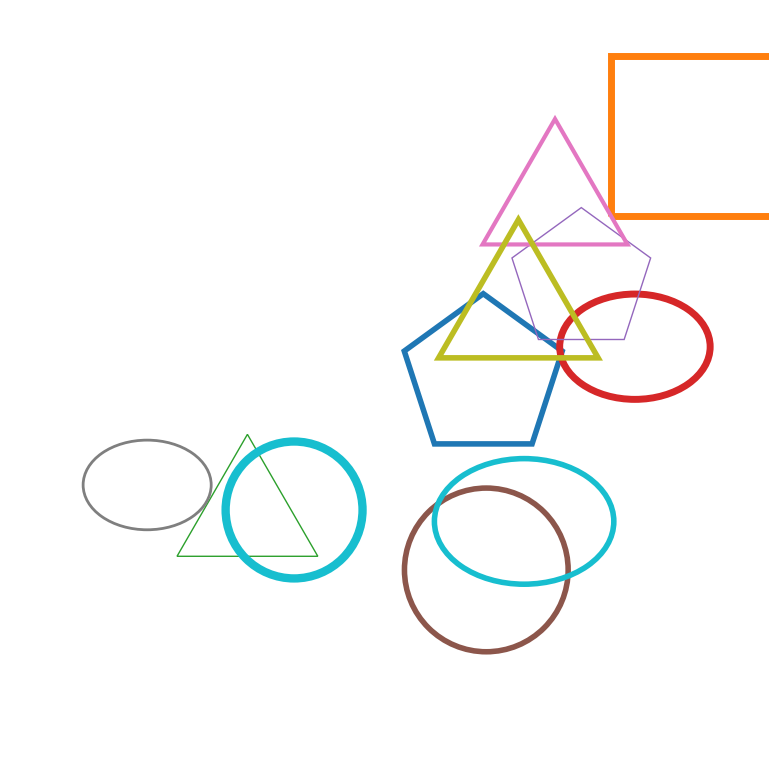[{"shape": "pentagon", "thickness": 2, "radius": 0.54, "center": [0.628, 0.511]}, {"shape": "square", "thickness": 2.5, "radius": 0.52, "center": [0.897, 0.824]}, {"shape": "triangle", "thickness": 0.5, "radius": 0.53, "center": [0.321, 0.33]}, {"shape": "oval", "thickness": 2.5, "radius": 0.49, "center": [0.825, 0.55]}, {"shape": "pentagon", "thickness": 0.5, "radius": 0.47, "center": [0.755, 0.636]}, {"shape": "circle", "thickness": 2, "radius": 0.53, "center": [0.632, 0.26]}, {"shape": "triangle", "thickness": 1.5, "radius": 0.54, "center": [0.721, 0.737]}, {"shape": "oval", "thickness": 1, "radius": 0.42, "center": [0.191, 0.37]}, {"shape": "triangle", "thickness": 2, "radius": 0.6, "center": [0.673, 0.595]}, {"shape": "circle", "thickness": 3, "radius": 0.44, "center": [0.382, 0.338]}, {"shape": "oval", "thickness": 2, "radius": 0.58, "center": [0.681, 0.323]}]